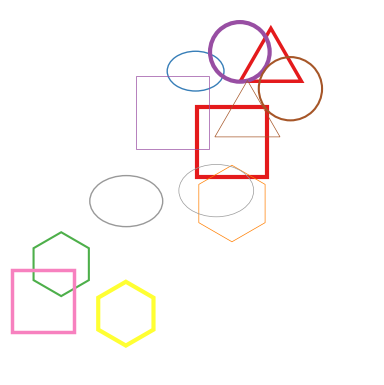[{"shape": "square", "thickness": 3, "radius": 0.45, "center": [0.603, 0.632]}, {"shape": "triangle", "thickness": 2.5, "radius": 0.46, "center": [0.704, 0.835]}, {"shape": "oval", "thickness": 1, "radius": 0.37, "center": [0.508, 0.815]}, {"shape": "hexagon", "thickness": 1.5, "radius": 0.41, "center": [0.159, 0.314]}, {"shape": "square", "thickness": 0.5, "radius": 0.48, "center": [0.448, 0.708]}, {"shape": "circle", "thickness": 3, "radius": 0.39, "center": [0.623, 0.865]}, {"shape": "hexagon", "thickness": 0.5, "radius": 0.5, "center": [0.602, 0.471]}, {"shape": "hexagon", "thickness": 3, "radius": 0.41, "center": [0.327, 0.185]}, {"shape": "circle", "thickness": 1.5, "radius": 0.41, "center": [0.754, 0.77]}, {"shape": "triangle", "thickness": 0.5, "radius": 0.49, "center": [0.643, 0.693]}, {"shape": "square", "thickness": 2.5, "radius": 0.4, "center": [0.112, 0.219]}, {"shape": "oval", "thickness": 1, "radius": 0.47, "center": [0.328, 0.478]}, {"shape": "oval", "thickness": 0.5, "radius": 0.49, "center": [0.562, 0.505]}]